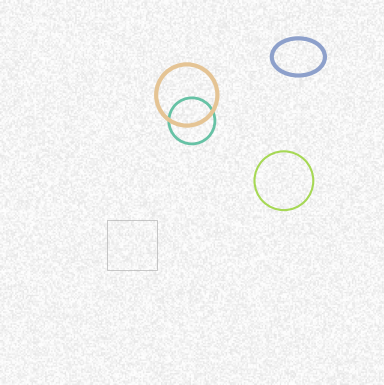[{"shape": "circle", "thickness": 2, "radius": 0.3, "center": [0.498, 0.686]}, {"shape": "oval", "thickness": 3, "radius": 0.35, "center": [0.775, 0.852]}, {"shape": "circle", "thickness": 1.5, "radius": 0.38, "center": [0.737, 0.531]}, {"shape": "circle", "thickness": 3, "radius": 0.4, "center": [0.485, 0.753]}, {"shape": "square", "thickness": 0.5, "radius": 0.33, "center": [0.344, 0.364]}]